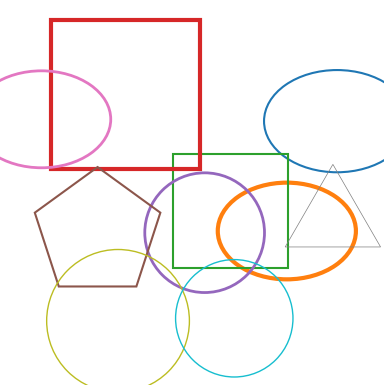[{"shape": "oval", "thickness": 1.5, "radius": 0.95, "center": [0.875, 0.685]}, {"shape": "oval", "thickness": 3, "radius": 0.9, "center": [0.745, 0.4]}, {"shape": "square", "thickness": 1.5, "radius": 0.74, "center": [0.599, 0.451]}, {"shape": "square", "thickness": 3, "radius": 0.97, "center": [0.327, 0.754]}, {"shape": "circle", "thickness": 2, "radius": 0.78, "center": [0.532, 0.396]}, {"shape": "pentagon", "thickness": 1.5, "radius": 0.86, "center": [0.253, 0.395]}, {"shape": "oval", "thickness": 2, "radius": 0.9, "center": [0.108, 0.69]}, {"shape": "triangle", "thickness": 0.5, "radius": 0.72, "center": [0.865, 0.43]}, {"shape": "circle", "thickness": 1, "radius": 0.93, "center": [0.307, 0.167]}, {"shape": "circle", "thickness": 1, "radius": 0.76, "center": [0.609, 0.173]}]